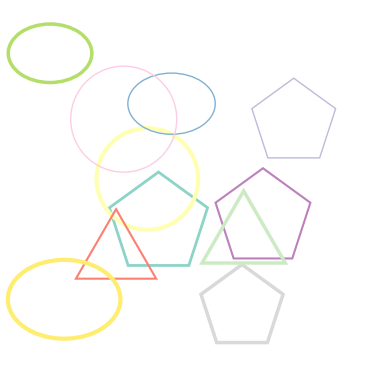[{"shape": "pentagon", "thickness": 2, "radius": 0.67, "center": [0.412, 0.419]}, {"shape": "circle", "thickness": 3, "radius": 0.66, "center": [0.383, 0.535]}, {"shape": "pentagon", "thickness": 1, "radius": 0.57, "center": [0.763, 0.682]}, {"shape": "triangle", "thickness": 1.5, "radius": 0.6, "center": [0.301, 0.336]}, {"shape": "oval", "thickness": 1, "radius": 0.57, "center": [0.446, 0.731]}, {"shape": "oval", "thickness": 2.5, "radius": 0.54, "center": [0.13, 0.862]}, {"shape": "circle", "thickness": 1, "radius": 0.69, "center": [0.321, 0.691]}, {"shape": "pentagon", "thickness": 2.5, "radius": 0.56, "center": [0.629, 0.201]}, {"shape": "pentagon", "thickness": 1.5, "radius": 0.65, "center": [0.683, 0.433]}, {"shape": "triangle", "thickness": 2.5, "radius": 0.62, "center": [0.633, 0.379]}, {"shape": "oval", "thickness": 3, "radius": 0.73, "center": [0.167, 0.223]}]